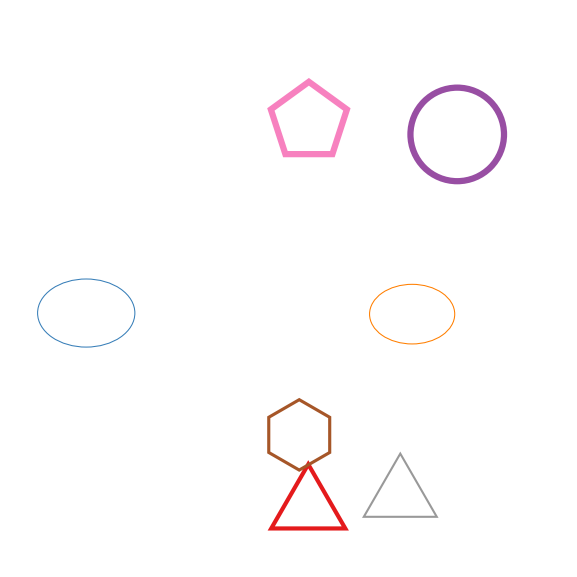[{"shape": "triangle", "thickness": 2, "radius": 0.37, "center": [0.534, 0.121]}, {"shape": "oval", "thickness": 0.5, "radius": 0.42, "center": [0.149, 0.457]}, {"shape": "circle", "thickness": 3, "radius": 0.4, "center": [0.792, 0.766]}, {"shape": "oval", "thickness": 0.5, "radius": 0.37, "center": [0.714, 0.455]}, {"shape": "hexagon", "thickness": 1.5, "radius": 0.3, "center": [0.518, 0.246]}, {"shape": "pentagon", "thickness": 3, "radius": 0.35, "center": [0.535, 0.788]}, {"shape": "triangle", "thickness": 1, "radius": 0.36, "center": [0.693, 0.141]}]